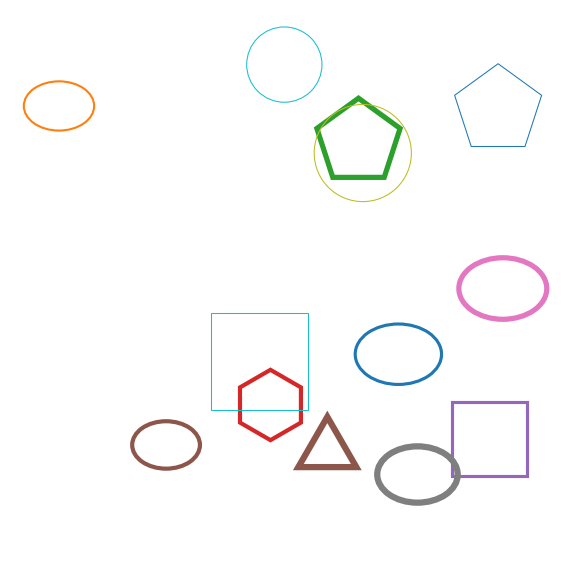[{"shape": "oval", "thickness": 1.5, "radius": 0.37, "center": [0.69, 0.386]}, {"shape": "pentagon", "thickness": 0.5, "radius": 0.4, "center": [0.863, 0.81]}, {"shape": "oval", "thickness": 1, "radius": 0.3, "center": [0.102, 0.816]}, {"shape": "pentagon", "thickness": 2.5, "radius": 0.38, "center": [0.621, 0.753]}, {"shape": "hexagon", "thickness": 2, "radius": 0.3, "center": [0.468, 0.298]}, {"shape": "square", "thickness": 1.5, "radius": 0.32, "center": [0.848, 0.239]}, {"shape": "oval", "thickness": 2, "radius": 0.29, "center": [0.288, 0.229]}, {"shape": "triangle", "thickness": 3, "radius": 0.29, "center": [0.567, 0.219]}, {"shape": "oval", "thickness": 2.5, "radius": 0.38, "center": [0.871, 0.5]}, {"shape": "oval", "thickness": 3, "radius": 0.35, "center": [0.723, 0.177]}, {"shape": "circle", "thickness": 0.5, "radius": 0.42, "center": [0.628, 0.734]}, {"shape": "square", "thickness": 0.5, "radius": 0.42, "center": [0.449, 0.373]}, {"shape": "circle", "thickness": 0.5, "radius": 0.33, "center": [0.492, 0.887]}]